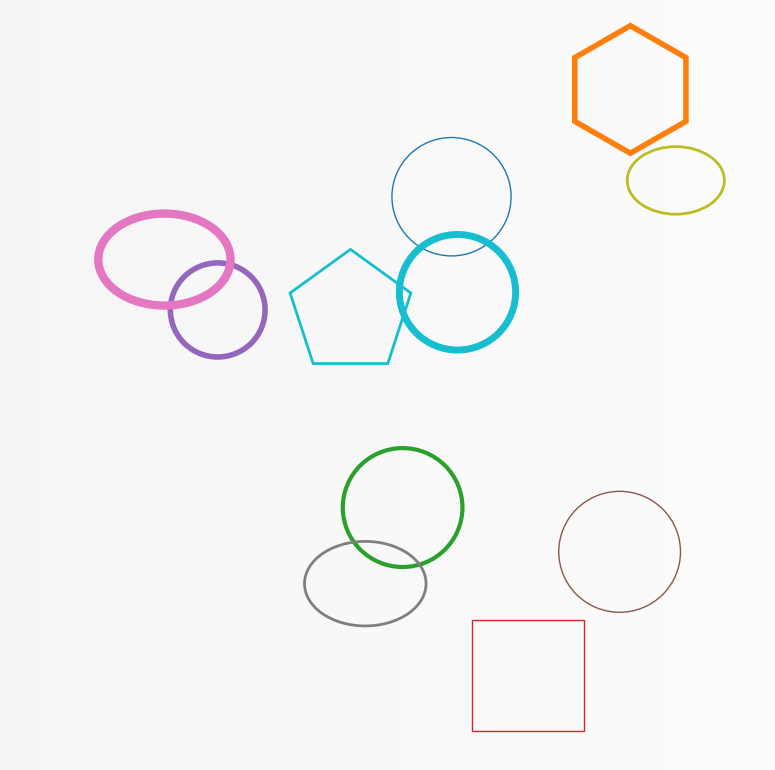[{"shape": "circle", "thickness": 0.5, "radius": 0.38, "center": [0.583, 0.745]}, {"shape": "hexagon", "thickness": 2, "radius": 0.41, "center": [0.813, 0.884]}, {"shape": "circle", "thickness": 1.5, "radius": 0.39, "center": [0.52, 0.341]}, {"shape": "square", "thickness": 0.5, "radius": 0.36, "center": [0.681, 0.122]}, {"shape": "circle", "thickness": 2, "radius": 0.31, "center": [0.281, 0.597]}, {"shape": "circle", "thickness": 0.5, "radius": 0.39, "center": [0.8, 0.283]}, {"shape": "oval", "thickness": 3, "radius": 0.43, "center": [0.212, 0.663]}, {"shape": "oval", "thickness": 1, "radius": 0.39, "center": [0.471, 0.242]}, {"shape": "oval", "thickness": 1, "radius": 0.31, "center": [0.872, 0.766]}, {"shape": "circle", "thickness": 2.5, "radius": 0.38, "center": [0.59, 0.62]}, {"shape": "pentagon", "thickness": 1, "radius": 0.41, "center": [0.452, 0.594]}]